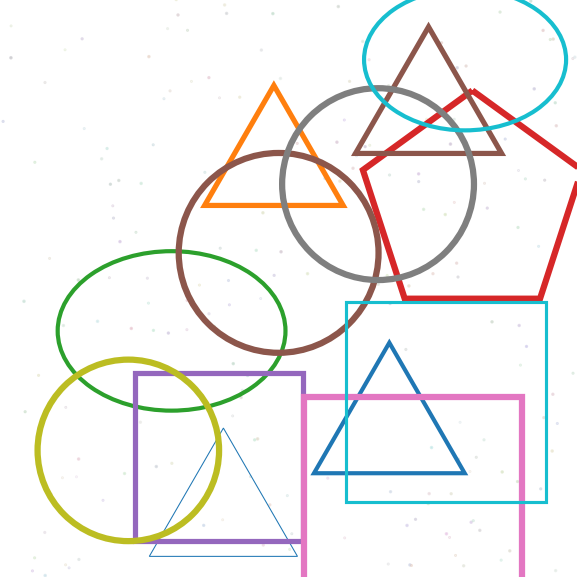[{"shape": "triangle", "thickness": 2, "radius": 0.75, "center": [0.674, 0.255]}, {"shape": "triangle", "thickness": 0.5, "radius": 0.74, "center": [0.387, 0.11]}, {"shape": "triangle", "thickness": 2.5, "radius": 0.69, "center": [0.474, 0.713]}, {"shape": "oval", "thickness": 2, "radius": 0.99, "center": [0.297, 0.426]}, {"shape": "pentagon", "thickness": 3, "radius": 1.0, "center": [0.818, 0.643]}, {"shape": "square", "thickness": 2.5, "radius": 0.73, "center": [0.379, 0.208]}, {"shape": "circle", "thickness": 3, "radius": 0.87, "center": [0.482, 0.561]}, {"shape": "triangle", "thickness": 2.5, "radius": 0.73, "center": [0.742, 0.806]}, {"shape": "square", "thickness": 3, "radius": 0.94, "center": [0.715, 0.123]}, {"shape": "circle", "thickness": 3, "radius": 0.83, "center": [0.655, 0.68]}, {"shape": "circle", "thickness": 3, "radius": 0.79, "center": [0.222, 0.219]}, {"shape": "square", "thickness": 1.5, "radius": 0.87, "center": [0.772, 0.303]}, {"shape": "oval", "thickness": 2, "radius": 0.87, "center": [0.805, 0.896]}]